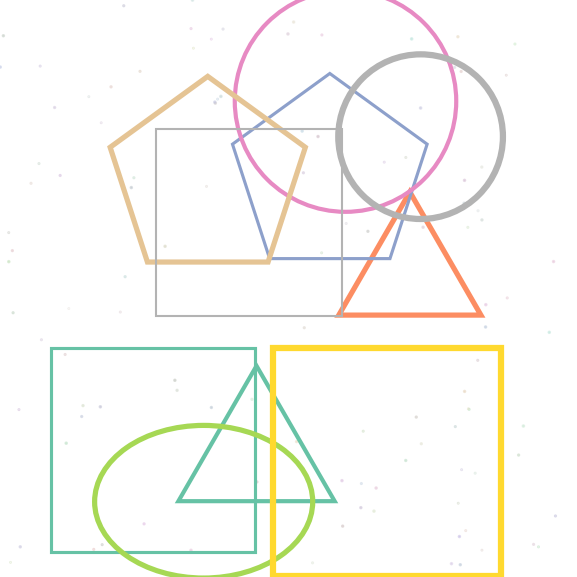[{"shape": "triangle", "thickness": 2, "radius": 0.78, "center": [0.444, 0.209]}, {"shape": "square", "thickness": 1.5, "radius": 0.88, "center": [0.265, 0.22]}, {"shape": "triangle", "thickness": 2.5, "radius": 0.71, "center": [0.71, 0.525]}, {"shape": "pentagon", "thickness": 1.5, "radius": 0.89, "center": [0.571, 0.695]}, {"shape": "circle", "thickness": 2, "radius": 0.96, "center": [0.598, 0.824]}, {"shape": "oval", "thickness": 2.5, "radius": 0.94, "center": [0.353, 0.13]}, {"shape": "square", "thickness": 3, "radius": 0.99, "center": [0.669, 0.199]}, {"shape": "pentagon", "thickness": 2.5, "radius": 0.89, "center": [0.36, 0.689]}, {"shape": "square", "thickness": 1, "radius": 0.81, "center": [0.431, 0.614]}, {"shape": "circle", "thickness": 3, "radius": 0.71, "center": [0.728, 0.762]}]